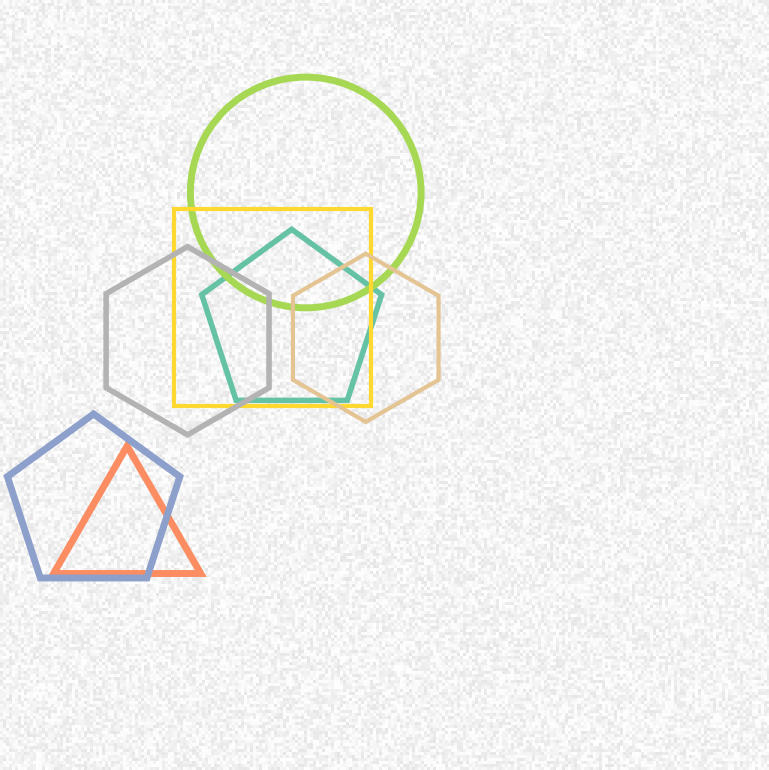[{"shape": "pentagon", "thickness": 2, "radius": 0.61, "center": [0.379, 0.579]}, {"shape": "triangle", "thickness": 2.5, "radius": 0.55, "center": [0.165, 0.31]}, {"shape": "pentagon", "thickness": 2.5, "radius": 0.59, "center": [0.122, 0.345]}, {"shape": "circle", "thickness": 2.5, "radius": 0.75, "center": [0.397, 0.75]}, {"shape": "square", "thickness": 1.5, "radius": 0.64, "center": [0.354, 0.601]}, {"shape": "hexagon", "thickness": 1.5, "radius": 0.55, "center": [0.475, 0.561]}, {"shape": "hexagon", "thickness": 2, "radius": 0.61, "center": [0.244, 0.557]}]